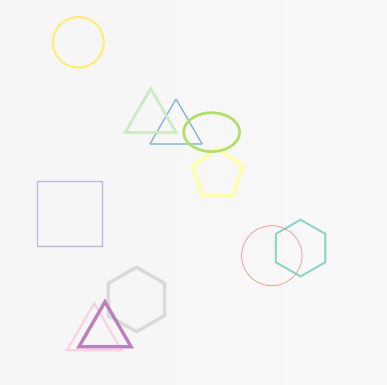[{"shape": "hexagon", "thickness": 1.5, "radius": 0.37, "center": [0.776, 0.356]}, {"shape": "pentagon", "thickness": 3, "radius": 0.34, "center": [0.562, 0.547]}, {"shape": "square", "thickness": 1, "radius": 0.42, "center": [0.18, 0.445]}, {"shape": "circle", "thickness": 0.5, "radius": 0.39, "center": [0.702, 0.336]}, {"shape": "triangle", "thickness": 1, "radius": 0.39, "center": [0.454, 0.665]}, {"shape": "oval", "thickness": 2, "radius": 0.36, "center": [0.546, 0.657]}, {"shape": "triangle", "thickness": 1.5, "radius": 0.41, "center": [0.243, 0.131]}, {"shape": "hexagon", "thickness": 2.5, "radius": 0.42, "center": [0.352, 0.222]}, {"shape": "triangle", "thickness": 2.5, "radius": 0.39, "center": [0.271, 0.138]}, {"shape": "triangle", "thickness": 2, "radius": 0.38, "center": [0.389, 0.694]}, {"shape": "circle", "thickness": 1.5, "radius": 0.33, "center": [0.202, 0.89]}]